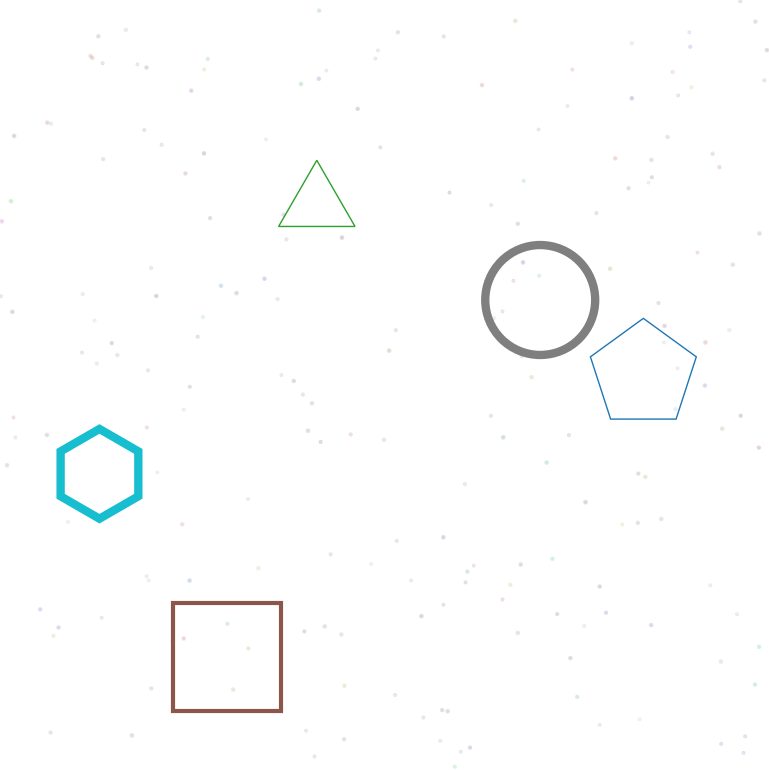[{"shape": "pentagon", "thickness": 0.5, "radius": 0.36, "center": [0.836, 0.514]}, {"shape": "triangle", "thickness": 0.5, "radius": 0.29, "center": [0.411, 0.735]}, {"shape": "square", "thickness": 1.5, "radius": 0.35, "center": [0.295, 0.146]}, {"shape": "circle", "thickness": 3, "radius": 0.36, "center": [0.702, 0.61]}, {"shape": "hexagon", "thickness": 3, "radius": 0.29, "center": [0.129, 0.385]}]